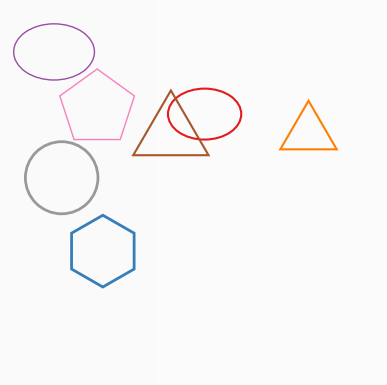[{"shape": "oval", "thickness": 1.5, "radius": 0.47, "center": [0.528, 0.704]}, {"shape": "hexagon", "thickness": 2, "radius": 0.47, "center": [0.265, 0.348]}, {"shape": "oval", "thickness": 1, "radius": 0.52, "center": [0.14, 0.865]}, {"shape": "triangle", "thickness": 1.5, "radius": 0.42, "center": [0.796, 0.654]}, {"shape": "triangle", "thickness": 1.5, "radius": 0.56, "center": [0.441, 0.653]}, {"shape": "pentagon", "thickness": 1, "radius": 0.51, "center": [0.251, 0.719]}, {"shape": "circle", "thickness": 2, "radius": 0.47, "center": [0.159, 0.538]}]